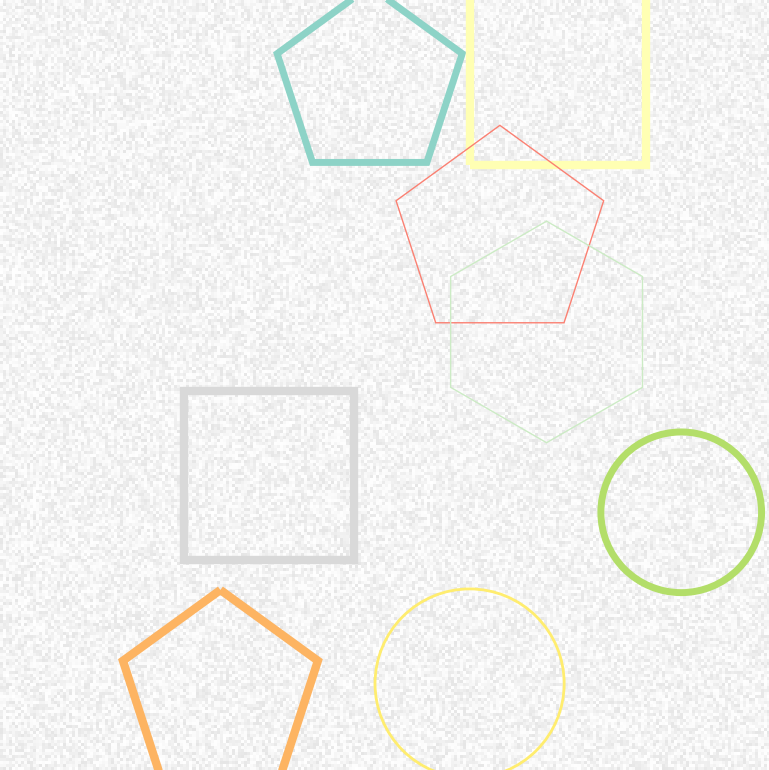[{"shape": "pentagon", "thickness": 2.5, "radius": 0.63, "center": [0.48, 0.891]}, {"shape": "square", "thickness": 3, "radius": 0.57, "center": [0.725, 0.899]}, {"shape": "pentagon", "thickness": 0.5, "radius": 0.71, "center": [0.649, 0.695]}, {"shape": "pentagon", "thickness": 3, "radius": 0.67, "center": [0.286, 0.101]}, {"shape": "circle", "thickness": 2.5, "radius": 0.52, "center": [0.885, 0.335]}, {"shape": "square", "thickness": 3, "radius": 0.55, "center": [0.349, 0.382]}, {"shape": "hexagon", "thickness": 0.5, "radius": 0.72, "center": [0.71, 0.569]}, {"shape": "circle", "thickness": 1, "radius": 0.61, "center": [0.61, 0.112]}]